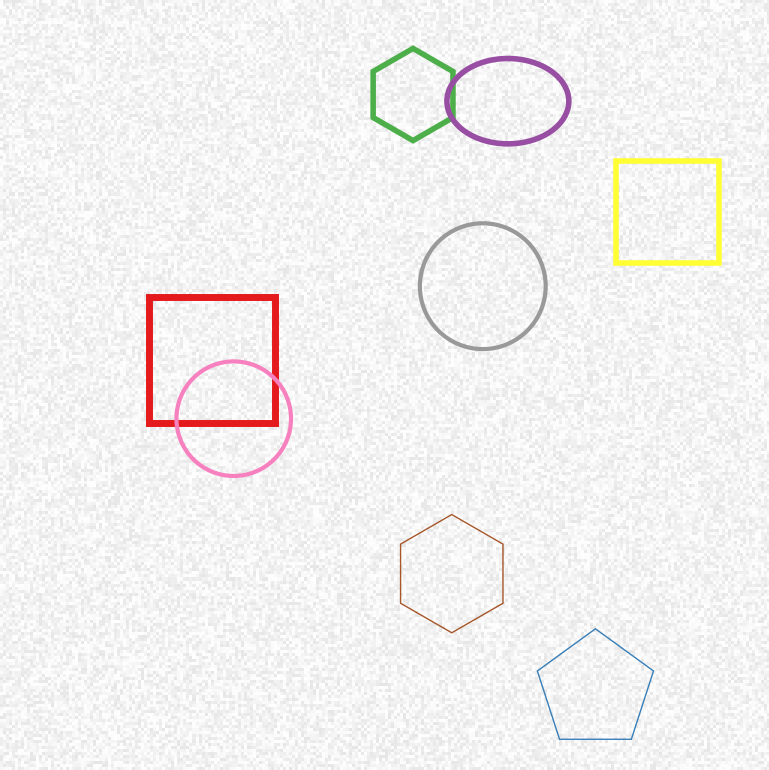[{"shape": "square", "thickness": 2.5, "radius": 0.41, "center": [0.275, 0.532]}, {"shape": "pentagon", "thickness": 0.5, "radius": 0.4, "center": [0.773, 0.104]}, {"shape": "hexagon", "thickness": 2, "radius": 0.3, "center": [0.536, 0.877]}, {"shape": "oval", "thickness": 2, "radius": 0.4, "center": [0.66, 0.869]}, {"shape": "square", "thickness": 2, "radius": 0.33, "center": [0.867, 0.724]}, {"shape": "hexagon", "thickness": 0.5, "radius": 0.38, "center": [0.587, 0.255]}, {"shape": "circle", "thickness": 1.5, "radius": 0.37, "center": [0.304, 0.456]}, {"shape": "circle", "thickness": 1.5, "radius": 0.41, "center": [0.627, 0.628]}]